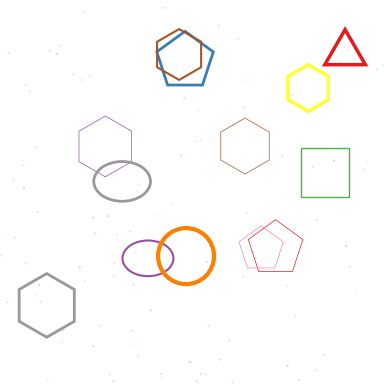[{"shape": "pentagon", "thickness": 0.5, "radius": 0.37, "center": [0.716, 0.355]}, {"shape": "triangle", "thickness": 2.5, "radius": 0.3, "center": [0.896, 0.862]}, {"shape": "pentagon", "thickness": 2, "radius": 0.39, "center": [0.481, 0.842]}, {"shape": "square", "thickness": 1, "radius": 0.32, "center": [0.844, 0.552]}, {"shape": "oval", "thickness": 1.5, "radius": 0.33, "center": [0.384, 0.329]}, {"shape": "hexagon", "thickness": 0.5, "radius": 0.4, "center": [0.274, 0.62]}, {"shape": "circle", "thickness": 3, "radius": 0.36, "center": [0.483, 0.335]}, {"shape": "hexagon", "thickness": 2.5, "radius": 0.3, "center": [0.8, 0.771]}, {"shape": "hexagon", "thickness": 0.5, "radius": 0.36, "center": [0.636, 0.621]}, {"shape": "hexagon", "thickness": 1.5, "radius": 0.33, "center": [0.465, 0.858]}, {"shape": "pentagon", "thickness": 0.5, "radius": 0.3, "center": [0.678, 0.353]}, {"shape": "oval", "thickness": 2, "radius": 0.37, "center": [0.317, 0.529]}, {"shape": "hexagon", "thickness": 2, "radius": 0.41, "center": [0.121, 0.207]}]